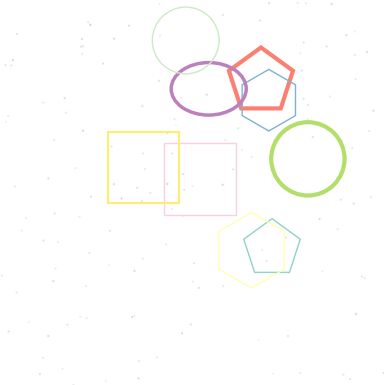[{"shape": "pentagon", "thickness": 1, "radius": 0.39, "center": [0.707, 0.355]}, {"shape": "hexagon", "thickness": 1, "radius": 0.49, "center": [0.653, 0.35]}, {"shape": "pentagon", "thickness": 3, "radius": 0.44, "center": [0.678, 0.789]}, {"shape": "hexagon", "thickness": 1, "radius": 0.4, "center": [0.698, 0.74]}, {"shape": "circle", "thickness": 3, "radius": 0.48, "center": [0.8, 0.587]}, {"shape": "square", "thickness": 1, "radius": 0.47, "center": [0.52, 0.535]}, {"shape": "oval", "thickness": 2.5, "radius": 0.49, "center": [0.542, 0.769]}, {"shape": "circle", "thickness": 1, "radius": 0.43, "center": [0.482, 0.895]}, {"shape": "square", "thickness": 1.5, "radius": 0.46, "center": [0.372, 0.566]}]